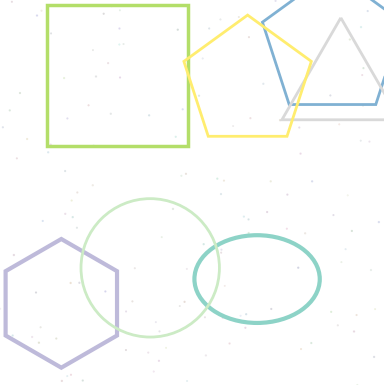[{"shape": "oval", "thickness": 3, "radius": 0.81, "center": [0.668, 0.275]}, {"shape": "hexagon", "thickness": 3, "radius": 0.84, "center": [0.159, 0.212]}, {"shape": "pentagon", "thickness": 2, "radius": 0.96, "center": [0.864, 0.883]}, {"shape": "square", "thickness": 2.5, "radius": 0.91, "center": [0.306, 0.803]}, {"shape": "triangle", "thickness": 2, "radius": 0.88, "center": [0.885, 0.777]}, {"shape": "circle", "thickness": 2, "radius": 0.9, "center": [0.39, 0.304]}, {"shape": "pentagon", "thickness": 2, "radius": 0.87, "center": [0.643, 0.787]}]